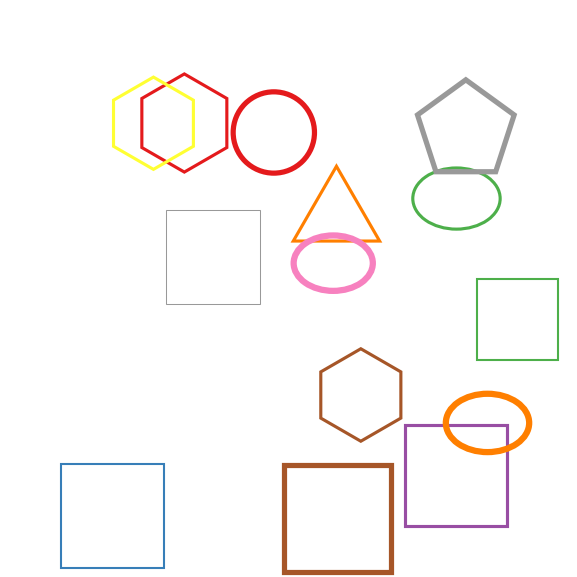[{"shape": "hexagon", "thickness": 1.5, "radius": 0.42, "center": [0.319, 0.786]}, {"shape": "circle", "thickness": 2.5, "radius": 0.35, "center": [0.474, 0.77]}, {"shape": "square", "thickness": 1, "radius": 0.45, "center": [0.195, 0.105]}, {"shape": "square", "thickness": 1, "radius": 0.35, "center": [0.896, 0.446]}, {"shape": "oval", "thickness": 1.5, "radius": 0.38, "center": [0.79, 0.655]}, {"shape": "square", "thickness": 1.5, "radius": 0.44, "center": [0.79, 0.176]}, {"shape": "oval", "thickness": 3, "radius": 0.36, "center": [0.844, 0.267]}, {"shape": "triangle", "thickness": 1.5, "radius": 0.43, "center": [0.583, 0.625]}, {"shape": "hexagon", "thickness": 1.5, "radius": 0.4, "center": [0.266, 0.786]}, {"shape": "square", "thickness": 2.5, "radius": 0.46, "center": [0.584, 0.102]}, {"shape": "hexagon", "thickness": 1.5, "radius": 0.4, "center": [0.625, 0.315]}, {"shape": "oval", "thickness": 3, "radius": 0.34, "center": [0.577, 0.543]}, {"shape": "square", "thickness": 0.5, "radius": 0.41, "center": [0.369, 0.554]}, {"shape": "pentagon", "thickness": 2.5, "radius": 0.44, "center": [0.807, 0.773]}]